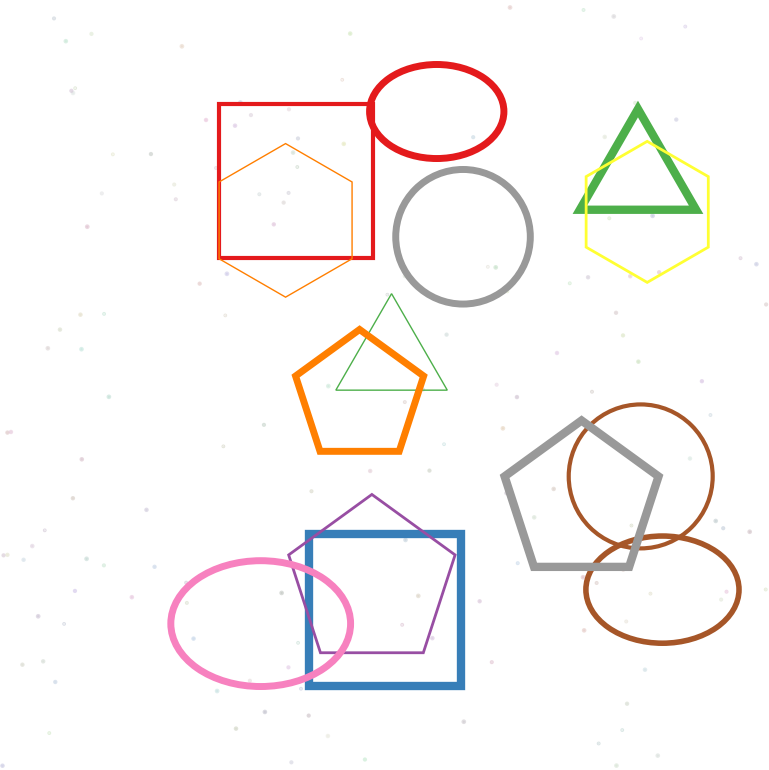[{"shape": "square", "thickness": 1.5, "radius": 0.5, "center": [0.384, 0.766]}, {"shape": "oval", "thickness": 2.5, "radius": 0.44, "center": [0.567, 0.855]}, {"shape": "square", "thickness": 3, "radius": 0.49, "center": [0.5, 0.208]}, {"shape": "triangle", "thickness": 3, "radius": 0.44, "center": [0.829, 0.771]}, {"shape": "triangle", "thickness": 0.5, "radius": 0.42, "center": [0.509, 0.535]}, {"shape": "pentagon", "thickness": 1, "radius": 0.57, "center": [0.483, 0.244]}, {"shape": "hexagon", "thickness": 0.5, "radius": 0.5, "center": [0.371, 0.714]}, {"shape": "pentagon", "thickness": 2.5, "radius": 0.44, "center": [0.467, 0.485]}, {"shape": "hexagon", "thickness": 1, "radius": 0.46, "center": [0.841, 0.725]}, {"shape": "circle", "thickness": 1.5, "radius": 0.47, "center": [0.832, 0.381]}, {"shape": "oval", "thickness": 2, "radius": 0.5, "center": [0.86, 0.234]}, {"shape": "oval", "thickness": 2.5, "radius": 0.58, "center": [0.339, 0.19]}, {"shape": "pentagon", "thickness": 3, "radius": 0.53, "center": [0.755, 0.349]}, {"shape": "circle", "thickness": 2.5, "radius": 0.44, "center": [0.601, 0.693]}]